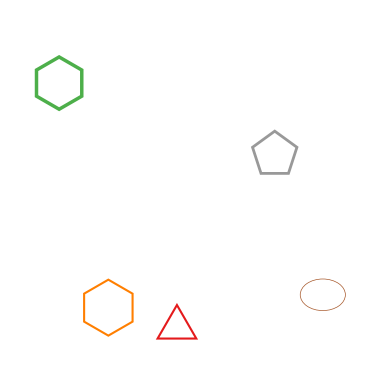[{"shape": "triangle", "thickness": 1.5, "radius": 0.29, "center": [0.46, 0.15]}, {"shape": "hexagon", "thickness": 2.5, "radius": 0.34, "center": [0.154, 0.784]}, {"shape": "hexagon", "thickness": 1.5, "radius": 0.36, "center": [0.281, 0.201]}, {"shape": "oval", "thickness": 0.5, "radius": 0.29, "center": [0.838, 0.234]}, {"shape": "pentagon", "thickness": 2, "radius": 0.3, "center": [0.714, 0.599]}]